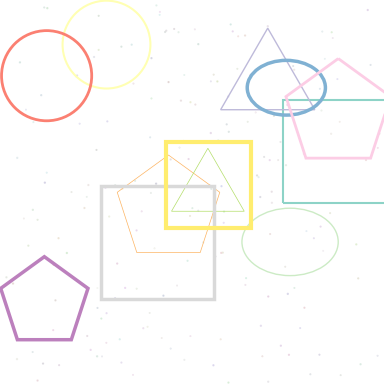[{"shape": "square", "thickness": 1.5, "radius": 0.67, "center": [0.871, 0.607]}, {"shape": "circle", "thickness": 1.5, "radius": 0.57, "center": [0.277, 0.884]}, {"shape": "triangle", "thickness": 1, "radius": 0.71, "center": [0.695, 0.786]}, {"shape": "circle", "thickness": 2, "radius": 0.59, "center": [0.121, 0.803]}, {"shape": "oval", "thickness": 2.5, "radius": 0.51, "center": [0.744, 0.772]}, {"shape": "pentagon", "thickness": 0.5, "radius": 0.7, "center": [0.438, 0.457]}, {"shape": "triangle", "thickness": 0.5, "radius": 0.55, "center": [0.54, 0.506]}, {"shape": "pentagon", "thickness": 2, "radius": 0.71, "center": [0.879, 0.705]}, {"shape": "square", "thickness": 2.5, "radius": 0.73, "center": [0.409, 0.37]}, {"shape": "pentagon", "thickness": 2.5, "radius": 0.6, "center": [0.115, 0.214]}, {"shape": "oval", "thickness": 1, "radius": 0.63, "center": [0.753, 0.372]}, {"shape": "square", "thickness": 3, "radius": 0.56, "center": [0.541, 0.519]}]